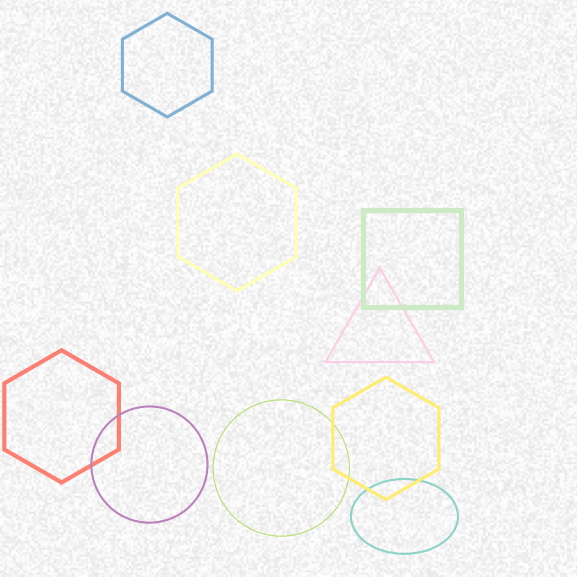[{"shape": "oval", "thickness": 1, "radius": 0.46, "center": [0.7, 0.105]}, {"shape": "hexagon", "thickness": 1.5, "radius": 0.59, "center": [0.411, 0.614]}, {"shape": "hexagon", "thickness": 2, "radius": 0.57, "center": [0.107, 0.278]}, {"shape": "hexagon", "thickness": 1.5, "radius": 0.45, "center": [0.29, 0.886]}, {"shape": "circle", "thickness": 0.5, "radius": 0.59, "center": [0.487, 0.189]}, {"shape": "triangle", "thickness": 1, "radius": 0.54, "center": [0.658, 0.427]}, {"shape": "circle", "thickness": 1, "radius": 0.5, "center": [0.259, 0.195]}, {"shape": "square", "thickness": 2.5, "radius": 0.42, "center": [0.713, 0.552]}, {"shape": "hexagon", "thickness": 1.5, "radius": 0.53, "center": [0.668, 0.24]}]